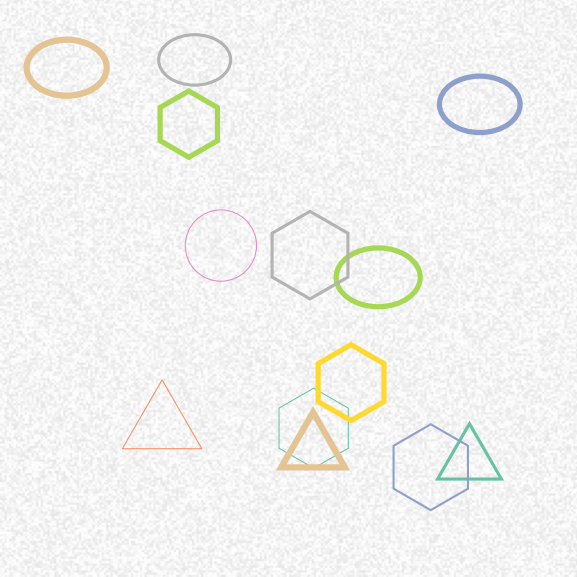[{"shape": "hexagon", "thickness": 0.5, "radius": 0.35, "center": [0.543, 0.258]}, {"shape": "triangle", "thickness": 1.5, "radius": 0.32, "center": [0.813, 0.202]}, {"shape": "triangle", "thickness": 0.5, "radius": 0.4, "center": [0.281, 0.262]}, {"shape": "oval", "thickness": 2.5, "radius": 0.35, "center": [0.831, 0.818]}, {"shape": "hexagon", "thickness": 1, "radius": 0.37, "center": [0.746, 0.19]}, {"shape": "circle", "thickness": 0.5, "radius": 0.31, "center": [0.382, 0.574]}, {"shape": "hexagon", "thickness": 2.5, "radius": 0.29, "center": [0.327, 0.784]}, {"shape": "oval", "thickness": 2.5, "radius": 0.36, "center": [0.655, 0.519]}, {"shape": "hexagon", "thickness": 2.5, "radius": 0.33, "center": [0.608, 0.337]}, {"shape": "oval", "thickness": 3, "radius": 0.35, "center": [0.116, 0.882]}, {"shape": "triangle", "thickness": 3, "radius": 0.32, "center": [0.542, 0.222]}, {"shape": "oval", "thickness": 1.5, "radius": 0.31, "center": [0.337, 0.895]}, {"shape": "hexagon", "thickness": 1.5, "radius": 0.38, "center": [0.537, 0.557]}]